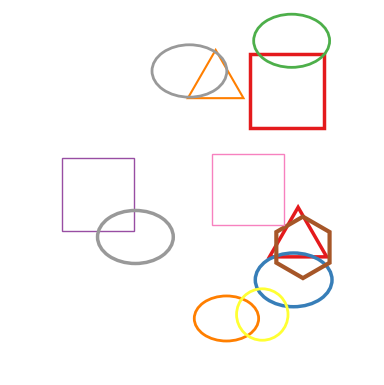[{"shape": "square", "thickness": 2.5, "radius": 0.48, "center": [0.746, 0.764]}, {"shape": "triangle", "thickness": 2.5, "radius": 0.43, "center": [0.774, 0.376]}, {"shape": "oval", "thickness": 2.5, "radius": 0.5, "center": [0.763, 0.273]}, {"shape": "oval", "thickness": 2, "radius": 0.49, "center": [0.758, 0.894]}, {"shape": "square", "thickness": 1, "radius": 0.47, "center": [0.254, 0.495]}, {"shape": "triangle", "thickness": 1.5, "radius": 0.42, "center": [0.56, 0.787]}, {"shape": "oval", "thickness": 2, "radius": 0.42, "center": [0.588, 0.173]}, {"shape": "circle", "thickness": 2, "radius": 0.33, "center": [0.681, 0.183]}, {"shape": "hexagon", "thickness": 3, "radius": 0.4, "center": [0.787, 0.357]}, {"shape": "square", "thickness": 1, "radius": 0.46, "center": [0.644, 0.507]}, {"shape": "oval", "thickness": 2.5, "radius": 0.49, "center": [0.352, 0.384]}, {"shape": "oval", "thickness": 2, "radius": 0.49, "center": [0.492, 0.816]}]